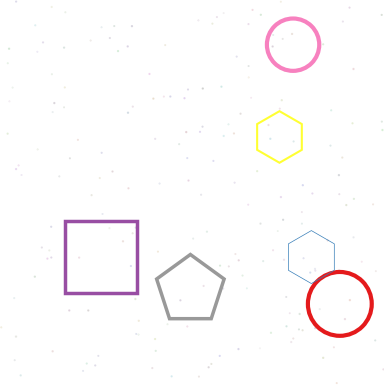[{"shape": "circle", "thickness": 3, "radius": 0.41, "center": [0.883, 0.211]}, {"shape": "hexagon", "thickness": 0.5, "radius": 0.34, "center": [0.809, 0.332]}, {"shape": "square", "thickness": 2.5, "radius": 0.47, "center": [0.263, 0.333]}, {"shape": "hexagon", "thickness": 1.5, "radius": 0.33, "center": [0.726, 0.644]}, {"shape": "circle", "thickness": 3, "radius": 0.34, "center": [0.761, 0.884]}, {"shape": "pentagon", "thickness": 2.5, "radius": 0.46, "center": [0.494, 0.247]}]